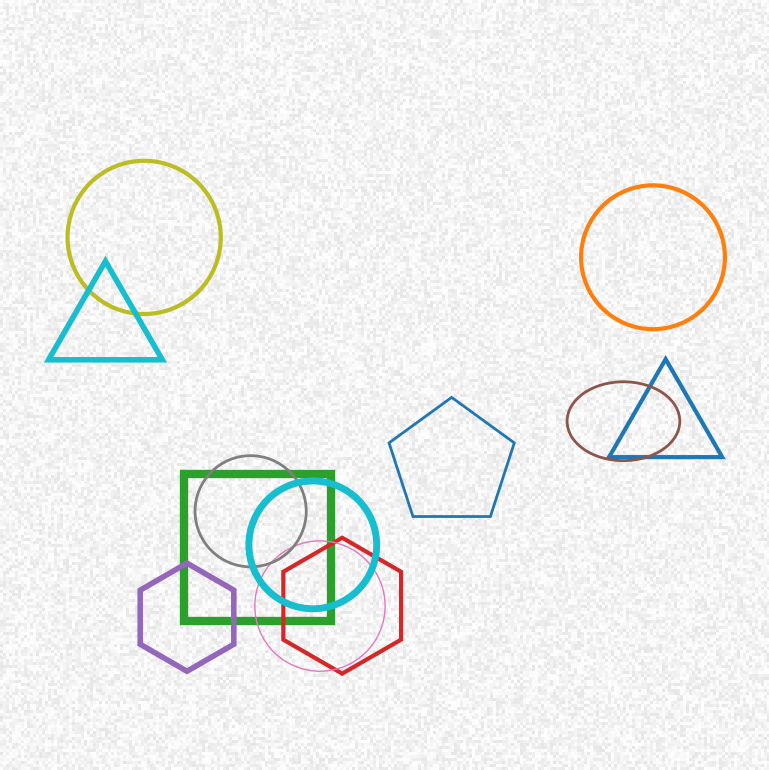[{"shape": "pentagon", "thickness": 1, "radius": 0.43, "center": [0.587, 0.398]}, {"shape": "triangle", "thickness": 1.5, "radius": 0.42, "center": [0.864, 0.449]}, {"shape": "circle", "thickness": 1.5, "radius": 0.47, "center": [0.848, 0.666]}, {"shape": "square", "thickness": 3, "radius": 0.48, "center": [0.334, 0.289]}, {"shape": "hexagon", "thickness": 1.5, "radius": 0.44, "center": [0.444, 0.213]}, {"shape": "hexagon", "thickness": 2, "radius": 0.35, "center": [0.243, 0.198]}, {"shape": "oval", "thickness": 1, "radius": 0.37, "center": [0.81, 0.453]}, {"shape": "circle", "thickness": 0.5, "radius": 0.42, "center": [0.416, 0.213]}, {"shape": "circle", "thickness": 1, "radius": 0.36, "center": [0.325, 0.336]}, {"shape": "circle", "thickness": 1.5, "radius": 0.5, "center": [0.187, 0.692]}, {"shape": "triangle", "thickness": 2, "radius": 0.43, "center": [0.137, 0.575]}, {"shape": "circle", "thickness": 2.5, "radius": 0.42, "center": [0.406, 0.292]}]